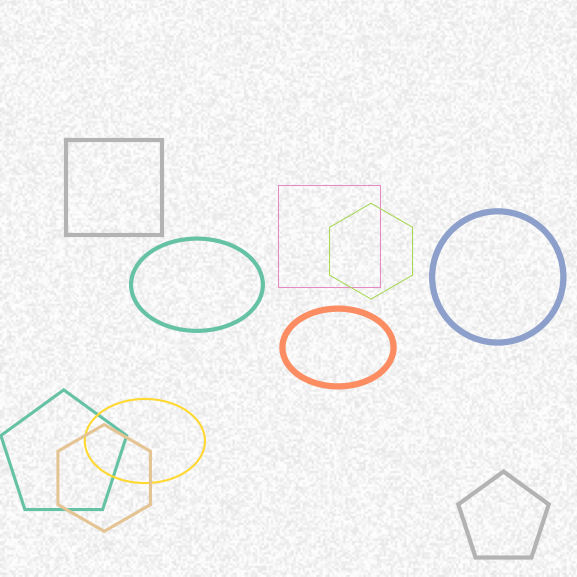[{"shape": "pentagon", "thickness": 1.5, "radius": 0.57, "center": [0.11, 0.209]}, {"shape": "oval", "thickness": 2, "radius": 0.57, "center": [0.341, 0.506]}, {"shape": "oval", "thickness": 3, "radius": 0.48, "center": [0.585, 0.397]}, {"shape": "circle", "thickness": 3, "radius": 0.57, "center": [0.862, 0.52]}, {"shape": "square", "thickness": 0.5, "radius": 0.44, "center": [0.569, 0.59]}, {"shape": "hexagon", "thickness": 0.5, "radius": 0.41, "center": [0.643, 0.564]}, {"shape": "oval", "thickness": 1, "radius": 0.52, "center": [0.251, 0.235]}, {"shape": "hexagon", "thickness": 1.5, "radius": 0.46, "center": [0.18, 0.172]}, {"shape": "square", "thickness": 2, "radius": 0.42, "center": [0.197, 0.674]}, {"shape": "pentagon", "thickness": 2, "radius": 0.41, "center": [0.872, 0.1]}]